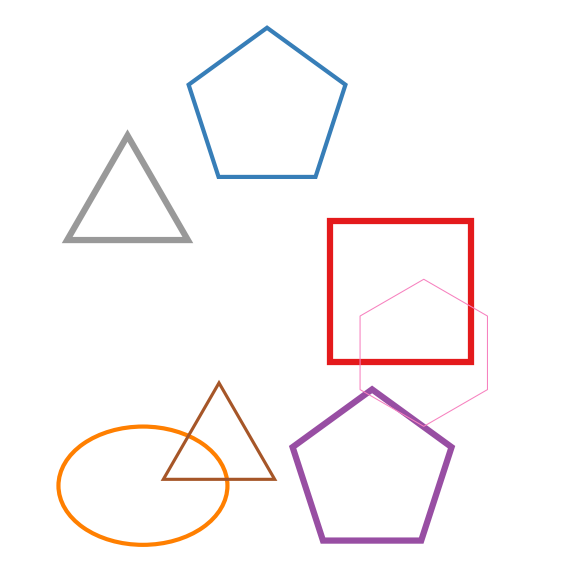[{"shape": "square", "thickness": 3, "radius": 0.61, "center": [0.693, 0.494]}, {"shape": "pentagon", "thickness": 2, "radius": 0.71, "center": [0.462, 0.808]}, {"shape": "pentagon", "thickness": 3, "radius": 0.72, "center": [0.644, 0.18]}, {"shape": "oval", "thickness": 2, "radius": 0.73, "center": [0.248, 0.158]}, {"shape": "triangle", "thickness": 1.5, "radius": 0.56, "center": [0.379, 0.225]}, {"shape": "hexagon", "thickness": 0.5, "radius": 0.64, "center": [0.734, 0.388]}, {"shape": "triangle", "thickness": 3, "radius": 0.6, "center": [0.221, 0.644]}]